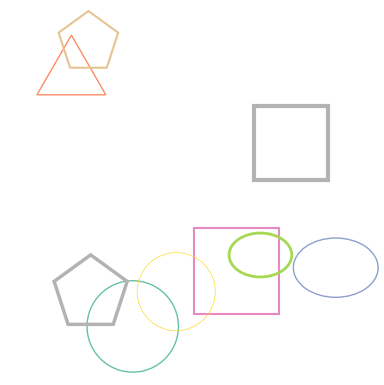[{"shape": "circle", "thickness": 1, "radius": 0.59, "center": [0.345, 0.152]}, {"shape": "triangle", "thickness": 1, "radius": 0.52, "center": [0.185, 0.805]}, {"shape": "oval", "thickness": 1, "radius": 0.55, "center": [0.872, 0.305]}, {"shape": "square", "thickness": 1.5, "radius": 0.56, "center": [0.614, 0.296]}, {"shape": "oval", "thickness": 2, "radius": 0.41, "center": [0.676, 0.338]}, {"shape": "circle", "thickness": 0.5, "radius": 0.51, "center": [0.458, 0.242]}, {"shape": "pentagon", "thickness": 1.5, "radius": 0.41, "center": [0.23, 0.89]}, {"shape": "pentagon", "thickness": 2.5, "radius": 0.5, "center": [0.235, 0.238]}, {"shape": "square", "thickness": 3, "radius": 0.48, "center": [0.756, 0.629]}]